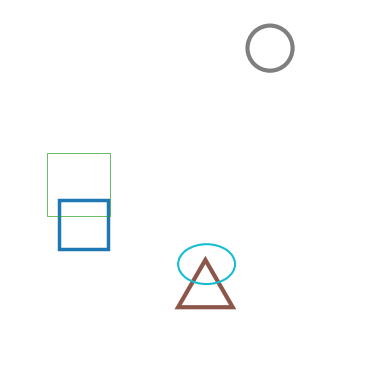[{"shape": "square", "thickness": 2.5, "radius": 0.31, "center": [0.217, 0.417]}, {"shape": "square", "thickness": 0.5, "radius": 0.41, "center": [0.205, 0.521]}, {"shape": "triangle", "thickness": 3, "radius": 0.41, "center": [0.533, 0.243]}, {"shape": "circle", "thickness": 3, "radius": 0.29, "center": [0.701, 0.875]}, {"shape": "oval", "thickness": 1.5, "radius": 0.37, "center": [0.537, 0.314]}]